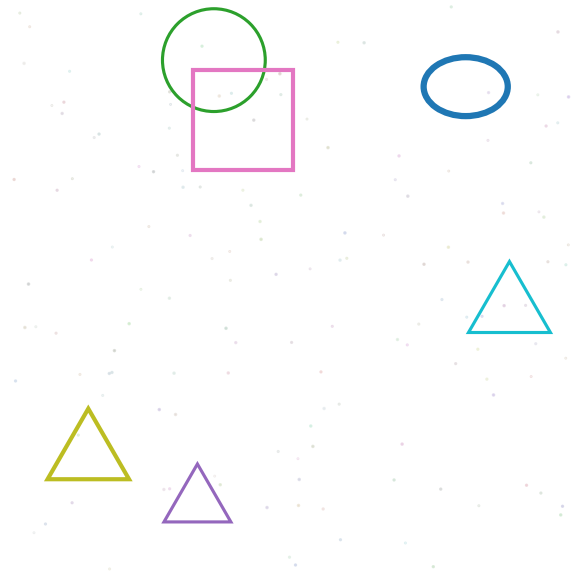[{"shape": "oval", "thickness": 3, "radius": 0.36, "center": [0.806, 0.849]}, {"shape": "circle", "thickness": 1.5, "radius": 0.44, "center": [0.37, 0.895]}, {"shape": "triangle", "thickness": 1.5, "radius": 0.33, "center": [0.342, 0.129]}, {"shape": "square", "thickness": 2, "radius": 0.43, "center": [0.421, 0.791]}, {"shape": "triangle", "thickness": 2, "radius": 0.41, "center": [0.153, 0.21]}, {"shape": "triangle", "thickness": 1.5, "radius": 0.41, "center": [0.882, 0.464]}]